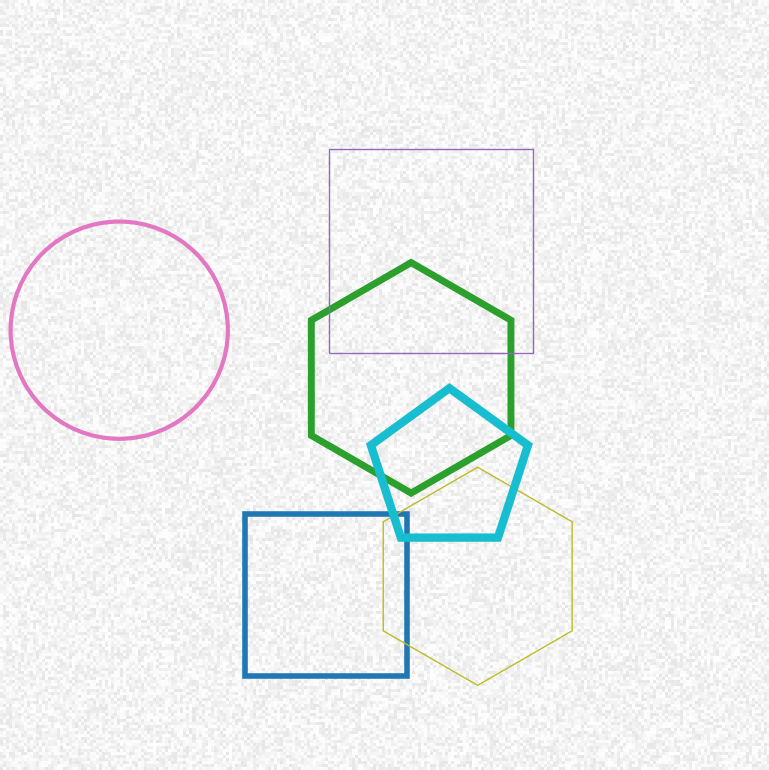[{"shape": "square", "thickness": 2, "radius": 0.53, "center": [0.424, 0.227]}, {"shape": "hexagon", "thickness": 2.5, "radius": 0.75, "center": [0.534, 0.509]}, {"shape": "square", "thickness": 0.5, "radius": 0.66, "center": [0.56, 0.674]}, {"shape": "circle", "thickness": 1.5, "radius": 0.71, "center": [0.155, 0.571]}, {"shape": "hexagon", "thickness": 0.5, "radius": 0.71, "center": [0.62, 0.252]}, {"shape": "pentagon", "thickness": 3, "radius": 0.54, "center": [0.584, 0.389]}]